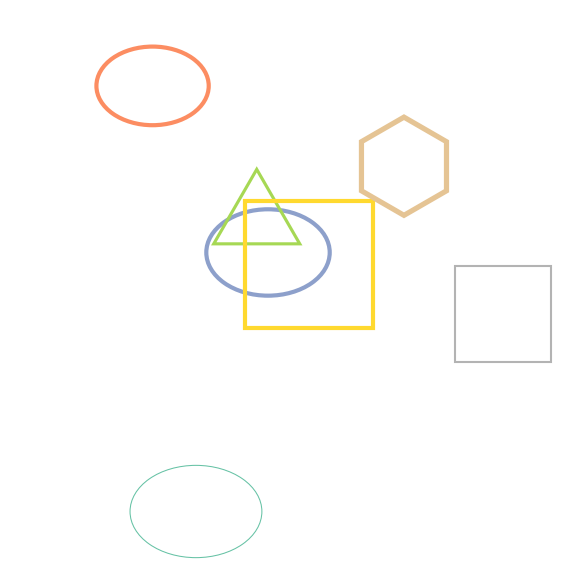[{"shape": "oval", "thickness": 0.5, "radius": 0.57, "center": [0.339, 0.113]}, {"shape": "oval", "thickness": 2, "radius": 0.49, "center": [0.264, 0.85]}, {"shape": "oval", "thickness": 2, "radius": 0.53, "center": [0.464, 0.562]}, {"shape": "triangle", "thickness": 1.5, "radius": 0.43, "center": [0.445, 0.62]}, {"shape": "square", "thickness": 2, "radius": 0.55, "center": [0.535, 0.541]}, {"shape": "hexagon", "thickness": 2.5, "radius": 0.43, "center": [0.7, 0.711]}, {"shape": "square", "thickness": 1, "radius": 0.42, "center": [0.87, 0.455]}]